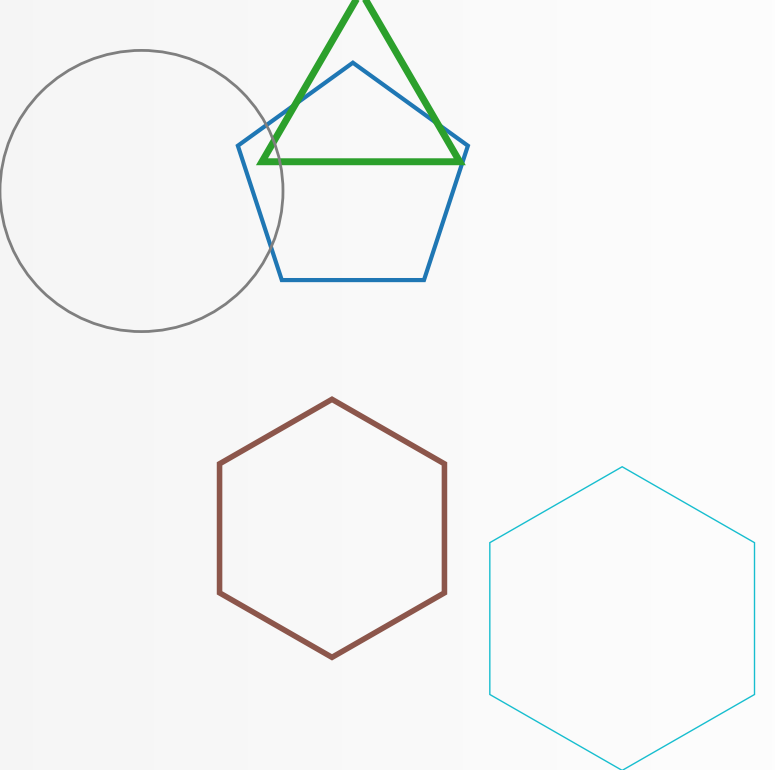[{"shape": "pentagon", "thickness": 1.5, "radius": 0.78, "center": [0.455, 0.763]}, {"shape": "triangle", "thickness": 2.5, "radius": 0.74, "center": [0.466, 0.864]}, {"shape": "hexagon", "thickness": 2, "radius": 0.84, "center": [0.428, 0.314]}, {"shape": "circle", "thickness": 1, "radius": 0.91, "center": [0.183, 0.752]}, {"shape": "hexagon", "thickness": 0.5, "radius": 0.99, "center": [0.803, 0.197]}]